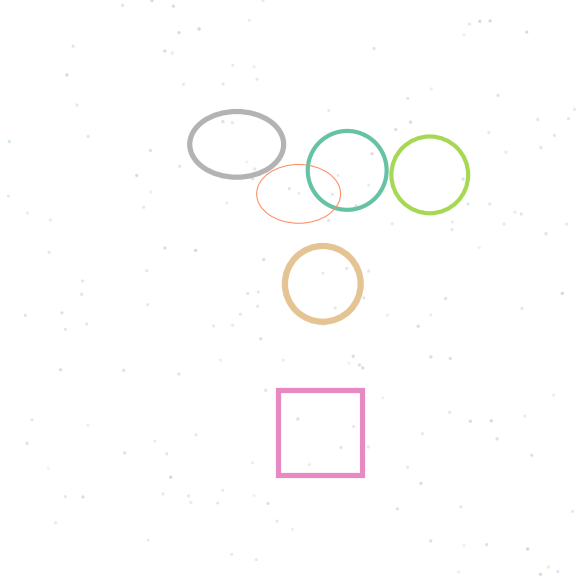[{"shape": "circle", "thickness": 2, "radius": 0.34, "center": [0.601, 0.704]}, {"shape": "oval", "thickness": 0.5, "radius": 0.36, "center": [0.517, 0.663]}, {"shape": "square", "thickness": 2.5, "radius": 0.37, "center": [0.554, 0.251]}, {"shape": "circle", "thickness": 2, "radius": 0.33, "center": [0.744, 0.696]}, {"shape": "circle", "thickness": 3, "radius": 0.33, "center": [0.559, 0.508]}, {"shape": "oval", "thickness": 2.5, "radius": 0.41, "center": [0.41, 0.749]}]